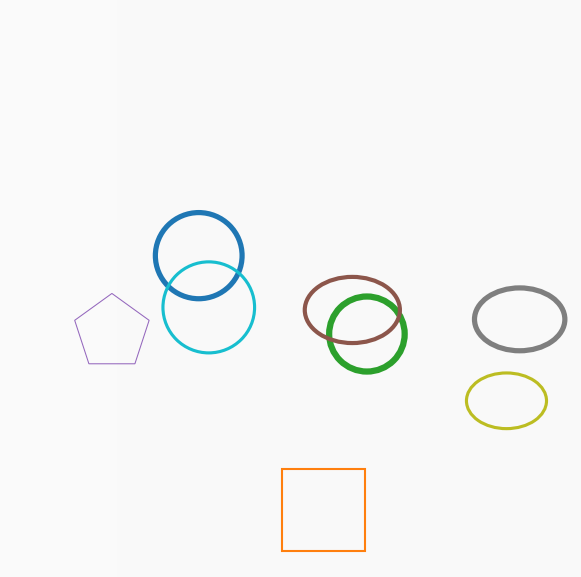[{"shape": "circle", "thickness": 2.5, "radius": 0.37, "center": [0.342, 0.556]}, {"shape": "square", "thickness": 1, "radius": 0.36, "center": [0.556, 0.116]}, {"shape": "circle", "thickness": 3, "radius": 0.32, "center": [0.631, 0.421]}, {"shape": "pentagon", "thickness": 0.5, "radius": 0.34, "center": [0.193, 0.424]}, {"shape": "oval", "thickness": 2, "radius": 0.41, "center": [0.606, 0.462]}, {"shape": "oval", "thickness": 2.5, "radius": 0.39, "center": [0.894, 0.446]}, {"shape": "oval", "thickness": 1.5, "radius": 0.34, "center": [0.871, 0.305]}, {"shape": "circle", "thickness": 1.5, "radius": 0.39, "center": [0.359, 0.467]}]